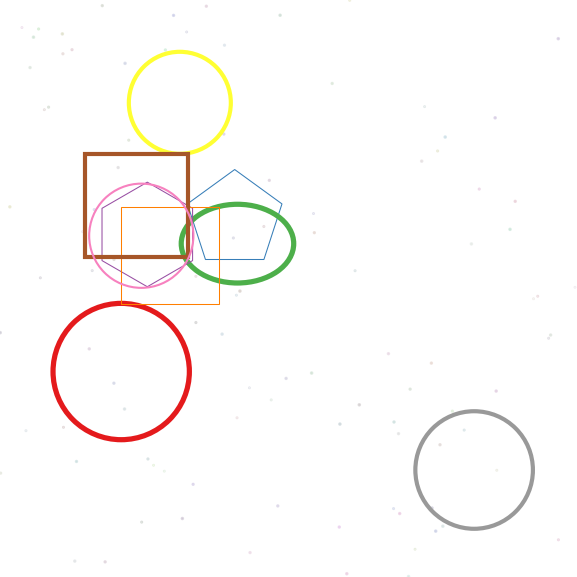[{"shape": "circle", "thickness": 2.5, "radius": 0.59, "center": [0.21, 0.356]}, {"shape": "pentagon", "thickness": 0.5, "radius": 0.43, "center": [0.406, 0.619]}, {"shape": "oval", "thickness": 2.5, "radius": 0.49, "center": [0.411, 0.577]}, {"shape": "hexagon", "thickness": 0.5, "radius": 0.45, "center": [0.255, 0.593]}, {"shape": "square", "thickness": 0.5, "radius": 0.42, "center": [0.295, 0.557]}, {"shape": "circle", "thickness": 2, "radius": 0.44, "center": [0.311, 0.821]}, {"shape": "square", "thickness": 2, "radius": 0.44, "center": [0.236, 0.644]}, {"shape": "circle", "thickness": 1, "radius": 0.45, "center": [0.245, 0.591]}, {"shape": "circle", "thickness": 2, "radius": 0.51, "center": [0.821, 0.185]}]